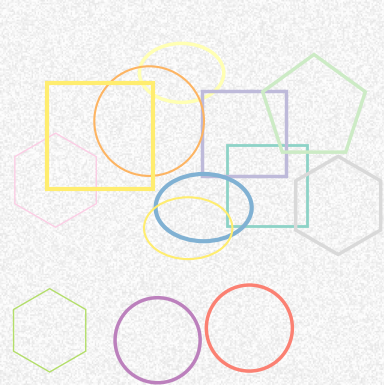[{"shape": "square", "thickness": 2, "radius": 0.52, "center": [0.694, 0.518]}, {"shape": "oval", "thickness": 2.5, "radius": 0.55, "center": [0.472, 0.811]}, {"shape": "square", "thickness": 2.5, "radius": 0.55, "center": [0.635, 0.654]}, {"shape": "circle", "thickness": 2.5, "radius": 0.56, "center": [0.648, 0.148]}, {"shape": "oval", "thickness": 3, "radius": 0.62, "center": [0.529, 0.461]}, {"shape": "circle", "thickness": 1.5, "radius": 0.71, "center": [0.387, 0.685]}, {"shape": "hexagon", "thickness": 1, "radius": 0.54, "center": [0.129, 0.142]}, {"shape": "hexagon", "thickness": 1, "radius": 0.61, "center": [0.144, 0.532]}, {"shape": "hexagon", "thickness": 2.5, "radius": 0.64, "center": [0.878, 0.466]}, {"shape": "circle", "thickness": 2.5, "radius": 0.55, "center": [0.409, 0.116]}, {"shape": "pentagon", "thickness": 2.5, "radius": 0.7, "center": [0.816, 0.718]}, {"shape": "square", "thickness": 3, "radius": 0.69, "center": [0.26, 0.647]}, {"shape": "oval", "thickness": 1.5, "radius": 0.57, "center": [0.489, 0.407]}]